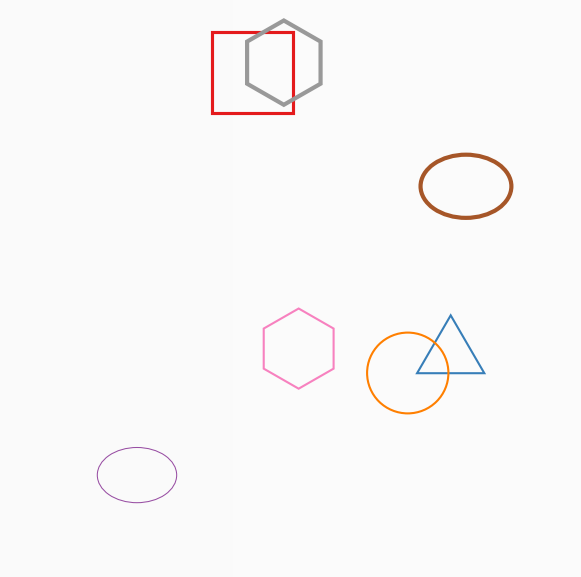[{"shape": "square", "thickness": 1.5, "radius": 0.35, "center": [0.435, 0.874]}, {"shape": "triangle", "thickness": 1, "radius": 0.33, "center": [0.775, 0.386]}, {"shape": "oval", "thickness": 0.5, "radius": 0.34, "center": [0.236, 0.176]}, {"shape": "circle", "thickness": 1, "radius": 0.35, "center": [0.702, 0.353]}, {"shape": "oval", "thickness": 2, "radius": 0.39, "center": [0.802, 0.677]}, {"shape": "hexagon", "thickness": 1, "radius": 0.35, "center": [0.514, 0.395]}, {"shape": "hexagon", "thickness": 2, "radius": 0.36, "center": [0.488, 0.891]}]